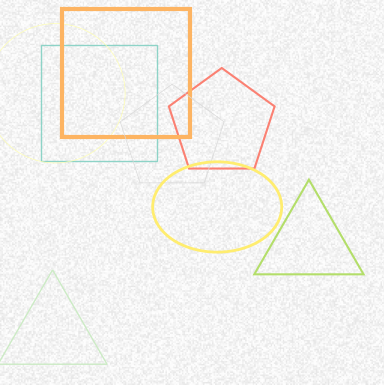[{"shape": "square", "thickness": 1, "radius": 0.75, "center": [0.257, 0.733]}, {"shape": "circle", "thickness": 0.5, "radius": 0.91, "center": [0.144, 0.758]}, {"shape": "pentagon", "thickness": 1.5, "radius": 0.72, "center": [0.576, 0.679]}, {"shape": "square", "thickness": 3, "radius": 0.83, "center": [0.327, 0.812]}, {"shape": "triangle", "thickness": 1.5, "radius": 0.82, "center": [0.802, 0.369]}, {"shape": "pentagon", "thickness": 0.5, "radius": 0.71, "center": [0.447, 0.64]}, {"shape": "triangle", "thickness": 1, "radius": 0.82, "center": [0.137, 0.136]}, {"shape": "oval", "thickness": 2, "radius": 0.84, "center": [0.564, 0.462]}]